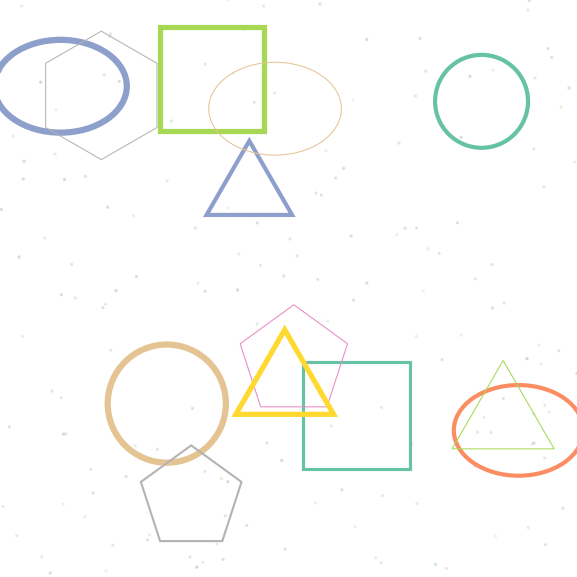[{"shape": "circle", "thickness": 2, "radius": 0.4, "center": [0.834, 0.824]}, {"shape": "square", "thickness": 1.5, "radius": 0.46, "center": [0.617, 0.28]}, {"shape": "oval", "thickness": 2, "radius": 0.56, "center": [0.898, 0.254]}, {"shape": "oval", "thickness": 3, "radius": 0.57, "center": [0.105, 0.85]}, {"shape": "triangle", "thickness": 2, "radius": 0.43, "center": [0.432, 0.67]}, {"shape": "pentagon", "thickness": 0.5, "radius": 0.49, "center": [0.509, 0.374]}, {"shape": "triangle", "thickness": 0.5, "radius": 0.51, "center": [0.871, 0.273]}, {"shape": "square", "thickness": 2.5, "radius": 0.45, "center": [0.367, 0.862]}, {"shape": "triangle", "thickness": 2.5, "radius": 0.49, "center": [0.493, 0.33]}, {"shape": "circle", "thickness": 3, "radius": 0.51, "center": [0.289, 0.3]}, {"shape": "oval", "thickness": 0.5, "radius": 0.57, "center": [0.476, 0.811]}, {"shape": "pentagon", "thickness": 1, "radius": 0.46, "center": [0.331, 0.136]}, {"shape": "hexagon", "thickness": 0.5, "radius": 0.56, "center": [0.175, 0.834]}]